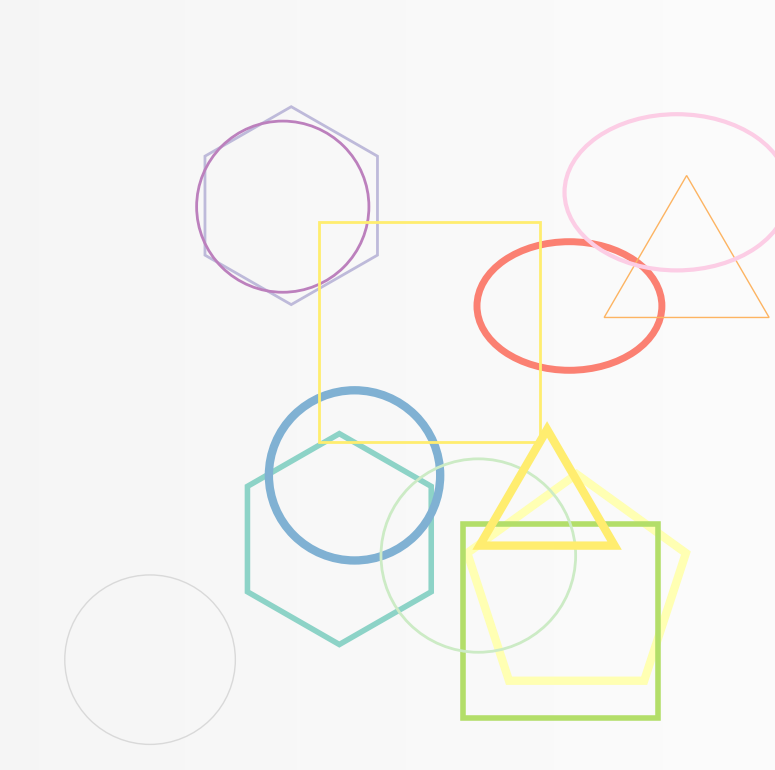[{"shape": "hexagon", "thickness": 2, "radius": 0.68, "center": [0.438, 0.3]}, {"shape": "pentagon", "thickness": 3, "radius": 0.74, "center": [0.744, 0.236]}, {"shape": "hexagon", "thickness": 1, "radius": 0.64, "center": [0.376, 0.733]}, {"shape": "oval", "thickness": 2.5, "radius": 0.6, "center": [0.735, 0.603]}, {"shape": "circle", "thickness": 3, "radius": 0.55, "center": [0.457, 0.383]}, {"shape": "triangle", "thickness": 0.5, "radius": 0.61, "center": [0.886, 0.649]}, {"shape": "square", "thickness": 2, "radius": 0.63, "center": [0.723, 0.193]}, {"shape": "oval", "thickness": 1.5, "radius": 0.72, "center": [0.873, 0.75]}, {"shape": "circle", "thickness": 0.5, "radius": 0.55, "center": [0.194, 0.143]}, {"shape": "circle", "thickness": 1, "radius": 0.56, "center": [0.365, 0.732]}, {"shape": "circle", "thickness": 1, "radius": 0.63, "center": [0.617, 0.279]}, {"shape": "triangle", "thickness": 3, "radius": 0.5, "center": [0.706, 0.342]}, {"shape": "square", "thickness": 1, "radius": 0.71, "center": [0.555, 0.569]}]